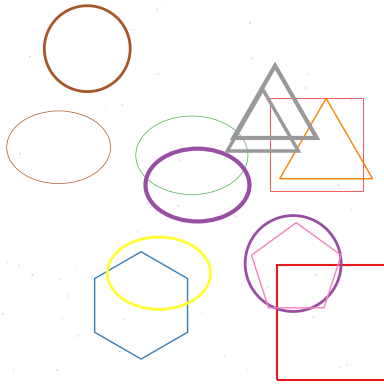[{"shape": "square", "thickness": 1.5, "radius": 0.74, "center": [0.869, 0.162]}, {"shape": "square", "thickness": 0.5, "radius": 0.61, "center": [0.822, 0.624]}, {"shape": "hexagon", "thickness": 1, "radius": 0.7, "center": [0.367, 0.207]}, {"shape": "oval", "thickness": 0.5, "radius": 0.73, "center": [0.498, 0.597]}, {"shape": "oval", "thickness": 3, "radius": 0.68, "center": [0.513, 0.519]}, {"shape": "circle", "thickness": 2, "radius": 0.62, "center": [0.761, 0.316]}, {"shape": "triangle", "thickness": 1, "radius": 0.7, "center": [0.847, 0.605]}, {"shape": "oval", "thickness": 2, "radius": 0.67, "center": [0.413, 0.29]}, {"shape": "oval", "thickness": 0.5, "radius": 0.67, "center": [0.152, 0.618]}, {"shape": "circle", "thickness": 2, "radius": 0.56, "center": [0.227, 0.874]}, {"shape": "pentagon", "thickness": 1, "radius": 0.61, "center": [0.77, 0.299]}, {"shape": "triangle", "thickness": 3, "radius": 0.63, "center": [0.714, 0.704]}, {"shape": "triangle", "thickness": 2.5, "radius": 0.53, "center": [0.683, 0.661]}]